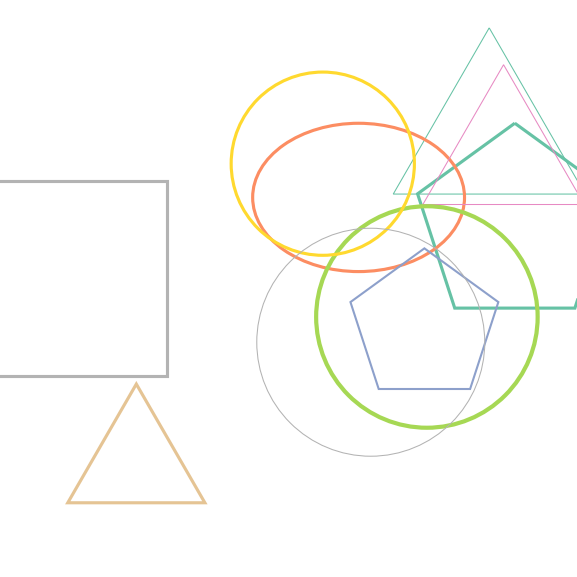[{"shape": "triangle", "thickness": 0.5, "radius": 0.96, "center": [0.847, 0.759]}, {"shape": "pentagon", "thickness": 1.5, "radius": 0.88, "center": [0.891, 0.609]}, {"shape": "oval", "thickness": 1.5, "radius": 0.92, "center": [0.621, 0.657]}, {"shape": "pentagon", "thickness": 1, "radius": 0.67, "center": [0.735, 0.434]}, {"shape": "triangle", "thickness": 0.5, "radius": 0.81, "center": [0.872, 0.726]}, {"shape": "circle", "thickness": 2, "radius": 0.96, "center": [0.739, 0.45]}, {"shape": "circle", "thickness": 1.5, "radius": 0.79, "center": [0.559, 0.716]}, {"shape": "triangle", "thickness": 1.5, "radius": 0.69, "center": [0.236, 0.197]}, {"shape": "circle", "thickness": 0.5, "radius": 0.99, "center": [0.642, 0.407]}, {"shape": "square", "thickness": 1.5, "radius": 0.85, "center": [0.12, 0.517]}]